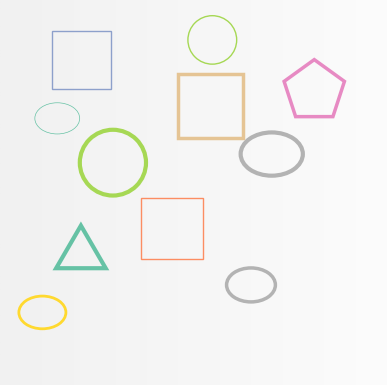[{"shape": "oval", "thickness": 0.5, "radius": 0.29, "center": [0.148, 0.693]}, {"shape": "triangle", "thickness": 3, "radius": 0.37, "center": [0.209, 0.34]}, {"shape": "square", "thickness": 1, "radius": 0.4, "center": [0.444, 0.407]}, {"shape": "square", "thickness": 1, "radius": 0.38, "center": [0.209, 0.844]}, {"shape": "pentagon", "thickness": 2.5, "radius": 0.41, "center": [0.811, 0.763]}, {"shape": "circle", "thickness": 1, "radius": 0.31, "center": [0.548, 0.896]}, {"shape": "circle", "thickness": 3, "radius": 0.43, "center": [0.291, 0.578]}, {"shape": "oval", "thickness": 2, "radius": 0.3, "center": [0.109, 0.188]}, {"shape": "square", "thickness": 2.5, "radius": 0.42, "center": [0.543, 0.724]}, {"shape": "oval", "thickness": 2.5, "radius": 0.32, "center": [0.648, 0.26]}, {"shape": "oval", "thickness": 3, "radius": 0.4, "center": [0.701, 0.6]}]